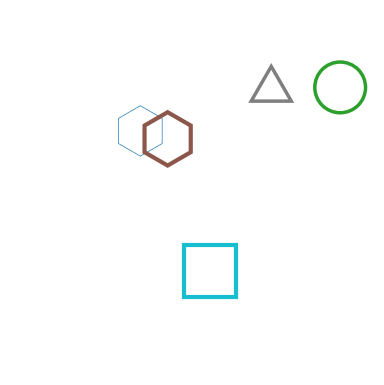[{"shape": "hexagon", "thickness": 0.5, "radius": 0.33, "center": [0.365, 0.66]}, {"shape": "circle", "thickness": 2.5, "radius": 0.33, "center": [0.884, 0.773]}, {"shape": "hexagon", "thickness": 3, "radius": 0.35, "center": [0.435, 0.639]}, {"shape": "triangle", "thickness": 2.5, "radius": 0.3, "center": [0.705, 0.767]}, {"shape": "square", "thickness": 3, "radius": 0.33, "center": [0.545, 0.297]}]